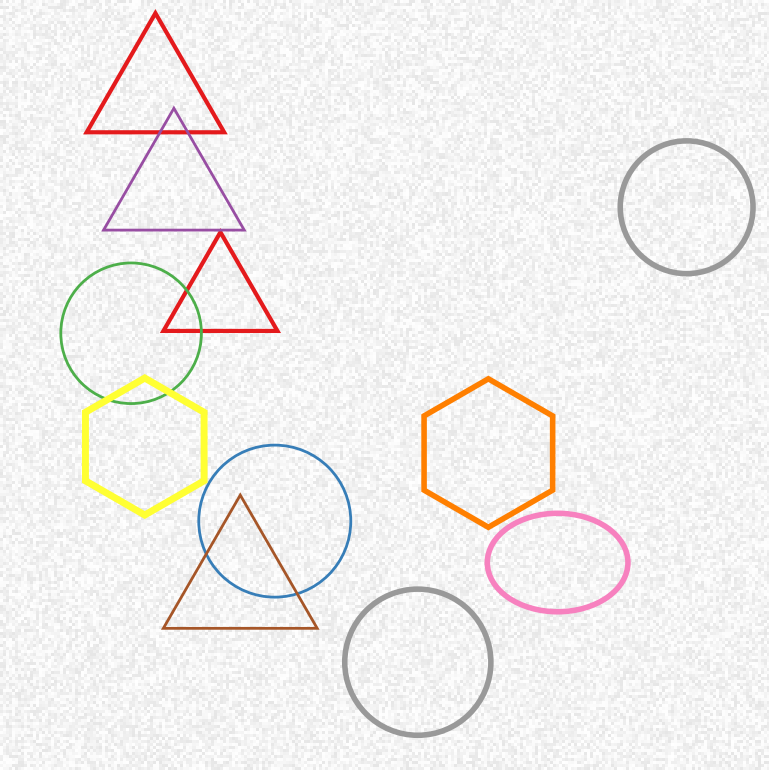[{"shape": "triangle", "thickness": 1.5, "radius": 0.43, "center": [0.286, 0.613]}, {"shape": "triangle", "thickness": 1.5, "radius": 0.52, "center": [0.202, 0.88]}, {"shape": "circle", "thickness": 1, "radius": 0.49, "center": [0.357, 0.323]}, {"shape": "circle", "thickness": 1, "radius": 0.46, "center": [0.17, 0.567]}, {"shape": "triangle", "thickness": 1, "radius": 0.53, "center": [0.226, 0.754]}, {"shape": "hexagon", "thickness": 2, "radius": 0.48, "center": [0.634, 0.412]}, {"shape": "hexagon", "thickness": 2.5, "radius": 0.44, "center": [0.188, 0.42]}, {"shape": "triangle", "thickness": 1, "radius": 0.58, "center": [0.312, 0.242]}, {"shape": "oval", "thickness": 2, "radius": 0.46, "center": [0.724, 0.269]}, {"shape": "circle", "thickness": 2, "radius": 0.43, "center": [0.892, 0.731]}, {"shape": "circle", "thickness": 2, "radius": 0.47, "center": [0.543, 0.14]}]